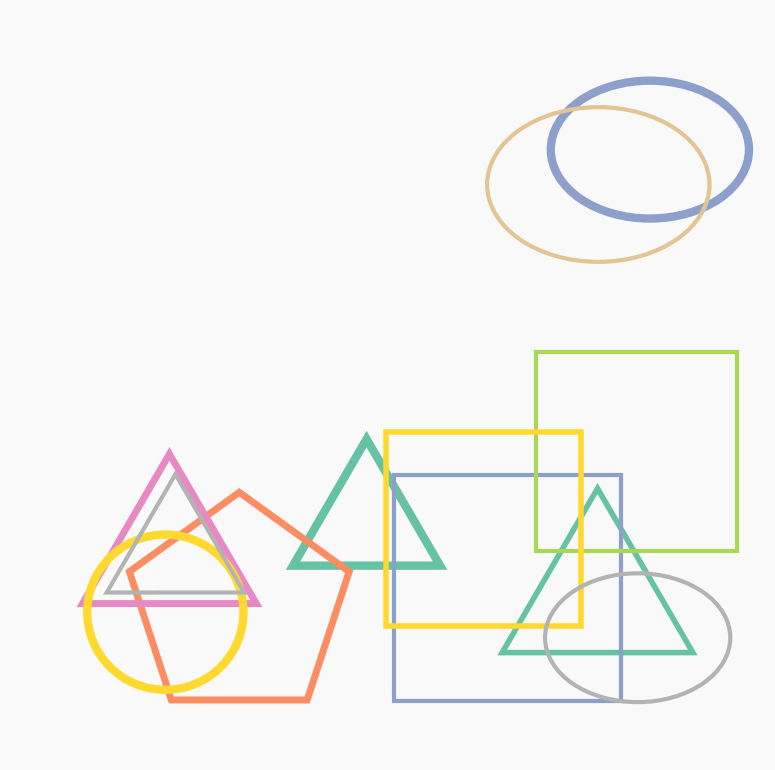[{"shape": "triangle", "thickness": 3, "radius": 0.55, "center": [0.473, 0.32]}, {"shape": "triangle", "thickness": 2, "radius": 0.71, "center": [0.771, 0.224]}, {"shape": "pentagon", "thickness": 2.5, "radius": 0.75, "center": [0.309, 0.212]}, {"shape": "square", "thickness": 1.5, "radius": 0.73, "center": [0.655, 0.236]}, {"shape": "oval", "thickness": 3, "radius": 0.64, "center": [0.839, 0.806]}, {"shape": "triangle", "thickness": 2.5, "radius": 0.65, "center": [0.219, 0.281]}, {"shape": "square", "thickness": 1.5, "radius": 0.65, "center": [0.821, 0.414]}, {"shape": "square", "thickness": 2, "radius": 0.63, "center": [0.624, 0.313]}, {"shape": "circle", "thickness": 3, "radius": 0.5, "center": [0.213, 0.205]}, {"shape": "oval", "thickness": 1.5, "radius": 0.72, "center": [0.772, 0.76]}, {"shape": "triangle", "thickness": 1.5, "radius": 0.51, "center": [0.226, 0.282]}, {"shape": "oval", "thickness": 1.5, "radius": 0.6, "center": [0.823, 0.172]}]